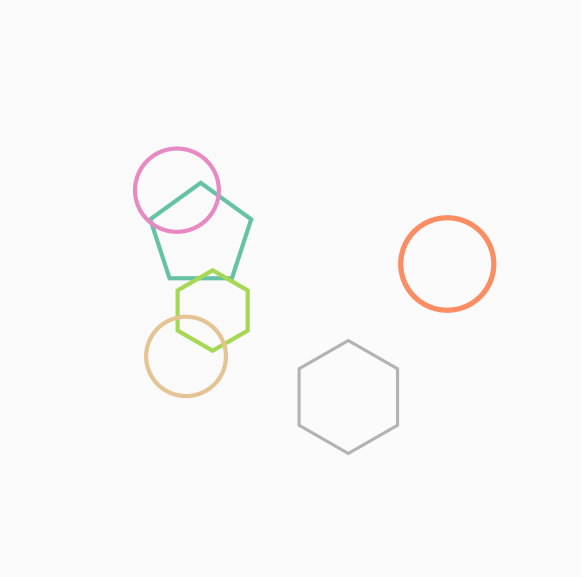[{"shape": "pentagon", "thickness": 2, "radius": 0.46, "center": [0.345, 0.591]}, {"shape": "circle", "thickness": 2.5, "radius": 0.4, "center": [0.769, 0.542]}, {"shape": "circle", "thickness": 2, "radius": 0.36, "center": [0.304, 0.67]}, {"shape": "hexagon", "thickness": 2, "radius": 0.35, "center": [0.366, 0.461]}, {"shape": "circle", "thickness": 2, "radius": 0.34, "center": [0.32, 0.382]}, {"shape": "hexagon", "thickness": 1.5, "radius": 0.49, "center": [0.599, 0.312]}]